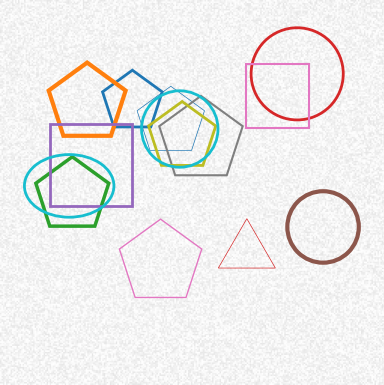[{"shape": "pentagon", "thickness": 0.5, "radius": 0.46, "center": [0.444, 0.684]}, {"shape": "pentagon", "thickness": 2, "radius": 0.41, "center": [0.344, 0.736]}, {"shape": "pentagon", "thickness": 3, "radius": 0.53, "center": [0.226, 0.732]}, {"shape": "pentagon", "thickness": 2.5, "radius": 0.5, "center": [0.188, 0.493]}, {"shape": "circle", "thickness": 2, "radius": 0.6, "center": [0.772, 0.808]}, {"shape": "triangle", "thickness": 0.5, "radius": 0.43, "center": [0.641, 0.347]}, {"shape": "square", "thickness": 2, "radius": 0.53, "center": [0.236, 0.572]}, {"shape": "circle", "thickness": 3, "radius": 0.46, "center": [0.839, 0.411]}, {"shape": "square", "thickness": 1.5, "radius": 0.41, "center": [0.721, 0.751]}, {"shape": "pentagon", "thickness": 1, "radius": 0.56, "center": [0.417, 0.318]}, {"shape": "pentagon", "thickness": 1.5, "radius": 0.57, "center": [0.522, 0.637]}, {"shape": "pentagon", "thickness": 2, "radius": 0.46, "center": [0.473, 0.645]}, {"shape": "oval", "thickness": 2, "radius": 0.58, "center": [0.18, 0.517]}, {"shape": "circle", "thickness": 2, "radius": 0.5, "center": [0.467, 0.665]}]